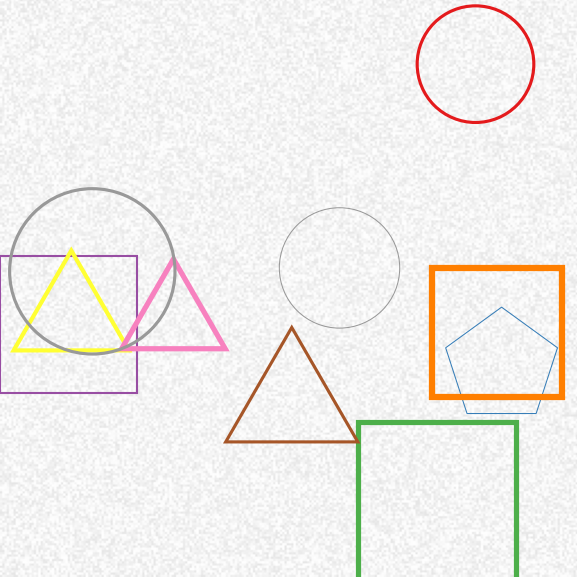[{"shape": "circle", "thickness": 1.5, "radius": 0.5, "center": [0.823, 0.888]}, {"shape": "pentagon", "thickness": 0.5, "radius": 0.51, "center": [0.869, 0.365]}, {"shape": "square", "thickness": 2.5, "radius": 0.69, "center": [0.757, 0.131]}, {"shape": "square", "thickness": 1, "radius": 0.59, "center": [0.119, 0.437]}, {"shape": "square", "thickness": 3, "radius": 0.56, "center": [0.86, 0.423]}, {"shape": "triangle", "thickness": 2, "radius": 0.58, "center": [0.123, 0.45]}, {"shape": "triangle", "thickness": 1.5, "radius": 0.66, "center": [0.505, 0.3]}, {"shape": "triangle", "thickness": 2.5, "radius": 0.52, "center": [0.3, 0.447]}, {"shape": "circle", "thickness": 0.5, "radius": 0.52, "center": [0.588, 0.535]}, {"shape": "circle", "thickness": 1.5, "radius": 0.72, "center": [0.16, 0.529]}]